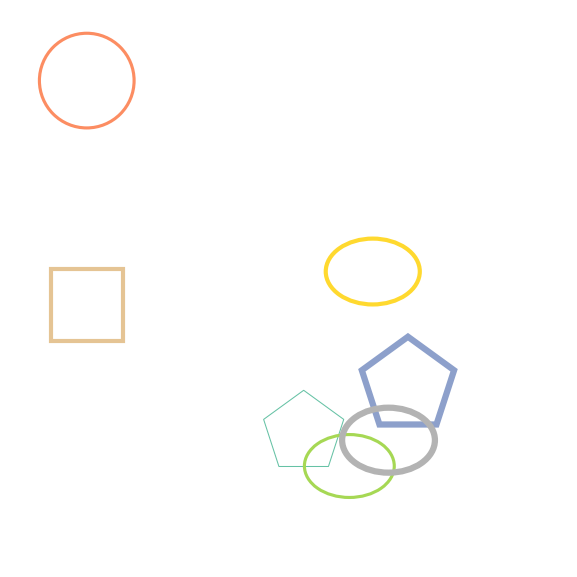[{"shape": "pentagon", "thickness": 0.5, "radius": 0.36, "center": [0.526, 0.25]}, {"shape": "circle", "thickness": 1.5, "radius": 0.41, "center": [0.15, 0.86]}, {"shape": "pentagon", "thickness": 3, "radius": 0.42, "center": [0.706, 0.332]}, {"shape": "oval", "thickness": 1.5, "radius": 0.39, "center": [0.605, 0.192]}, {"shape": "oval", "thickness": 2, "radius": 0.41, "center": [0.645, 0.529]}, {"shape": "square", "thickness": 2, "radius": 0.31, "center": [0.151, 0.471]}, {"shape": "oval", "thickness": 3, "radius": 0.4, "center": [0.673, 0.237]}]